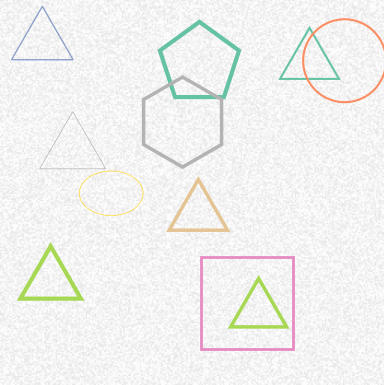[{"shape": "triangle", "thickness": 1.5, "radius": 0.44, "center": [0.804, 0.839]}, {"shape": "pentagon", "thickness": 3, "radius": 0.54, "center": [0.518, 0.835]}, {"shape": "circle", "thickness": 1.5, "radius": 0.54, "center": [0.895, 0.842]}, {"shape": "triangle", "thickness": 1, "radius": 0.46, "center": [0.11, 0.891]}, {"shape": "square", "thickness": 2, "radius": 0.6, "center": [0.641, 0.213]}, {"shape": "triangle", "thickness": 2.5, "radius": 0.42, "center": [0.672, 0.193]}, {"shape": "triangle", "thickness": 3, "radius": 0.45, "center": [0.132, 0.27]}, {"shape": "oval", "thickness": 0.5, "radius": 0.41, "center": [0.289, 0.498]}, {"shape": "triangle", "thickness": 2.5, "radius": 0.44, "center": [0.515, 0.446]}, {"shape": "hexagon", "thickness": 2.5, "radius": 0.58, "center": [0.474, 0.683]}, {"shape": "triangle", "thickness": 0.5, "radius": 0.5, "center": [0.189, 0.611]}]